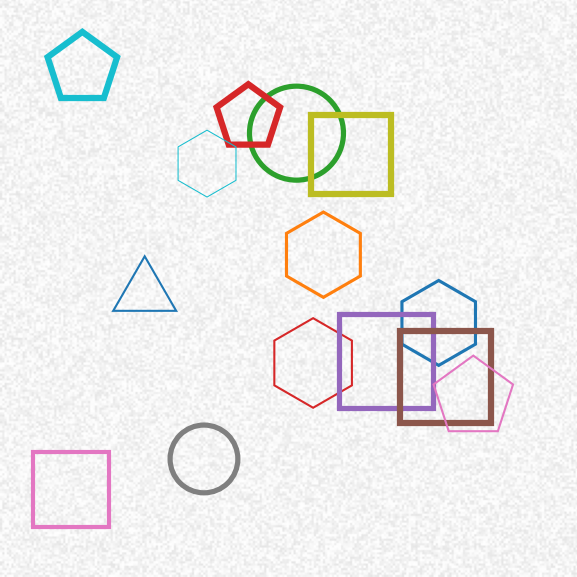[{"shape": "hexagon", "thickness": 1.5, "radius": 0.37, "center": [0.76, 0.44]}, {"shape": "triangle", "thickness": 1, "radius": 0.31, "center": [0.251, 0.492]}, {"shape": "hexagon", "thickness": 1.5, "radius": 0.37, "center": [0.56, 0.558]}, {"shape": "circle", "thickness": 2.5, "radius": 0.41, "center": [0.513, 0.769]}, {"shape": "pentagon", "thickness": 3, "radius": 0.29, "center": [0.43, 0.795]}, {"shape": "hexagon", "thickness": 1, "radius": 0.39, "center": [0.542, 0.371]}, {"shape": "square", "thickness": 2.5, "radius": 0.41, "center": [0.668, 0.374]}, {"shape": "square", "thickness": 3, "radius": 0.4, "center": [0.771, 0.346]}, {"shape": "square", "thickness": 2, "radius": 0.33, "center": [0.123, 0.152]}, {"shape": "pentagon", "thickness": 1, "radius": 0.36, "center": [0.82, 0.311]}, {"shape": "circle", "thickness": 2.5, "radius": 0.29, "center": [0.353, 0.204]}, {"shape": "square", "thickness": 3, "radius": 0.35, "center": [0.608, 0.732]}, {"shape": "hexagon", "thickness": 0.5, "radius": 0.29, "center": [0.358, 0.716]}, {"shape": "pentagon", "thickness": 3, "radius": 0.32, "center": [0.143, 0.881]}]